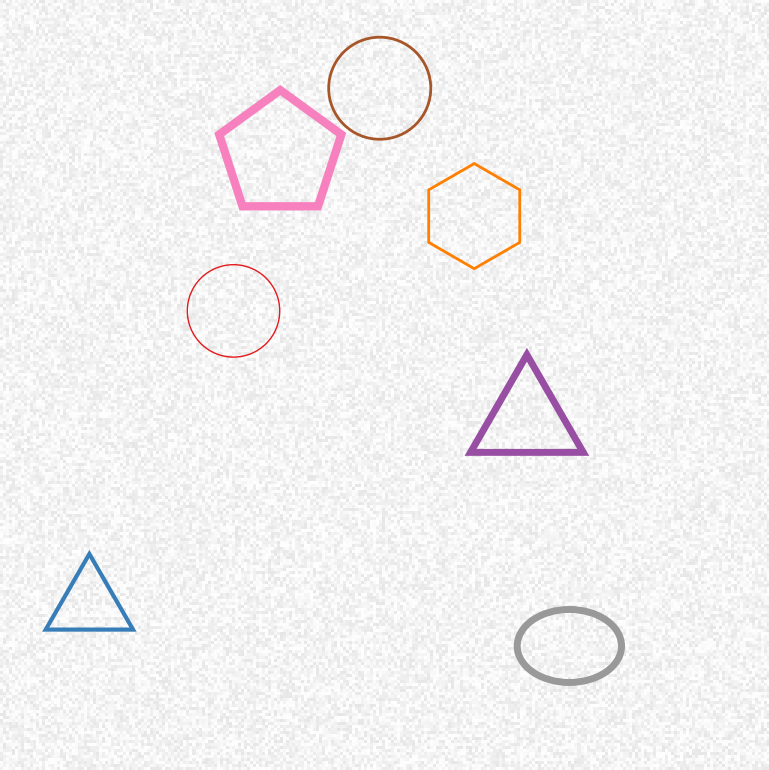[{"shape": "circle", "thickness": 0.5, "radius": 0.3, "center": [0.303, 0.596]}, {"shape": "triangle", "thickness": 1.5, "radius": 0.33, "center": [0.116, 0.215]}, {"shape": "triangle", "thickness": 2.5, "radius": 0.42, "center": [0.684, 0.455]}, {"shape": "hexagon", "thickness": 1, "radius": 0.34, "center": [0.616, 0.719]}, {"shape": "circle", "thickness": 1, "radius": 0.33, "center": [0.493, 0.885]}, {"shape": "pentagon", "thickness": 3, "radius": 0.42, "center": [0.364, 0.8]}, {"shape": "oval", "thickness": 2.5, "radius": 0.34, "center": [0.739, 0.161]}]